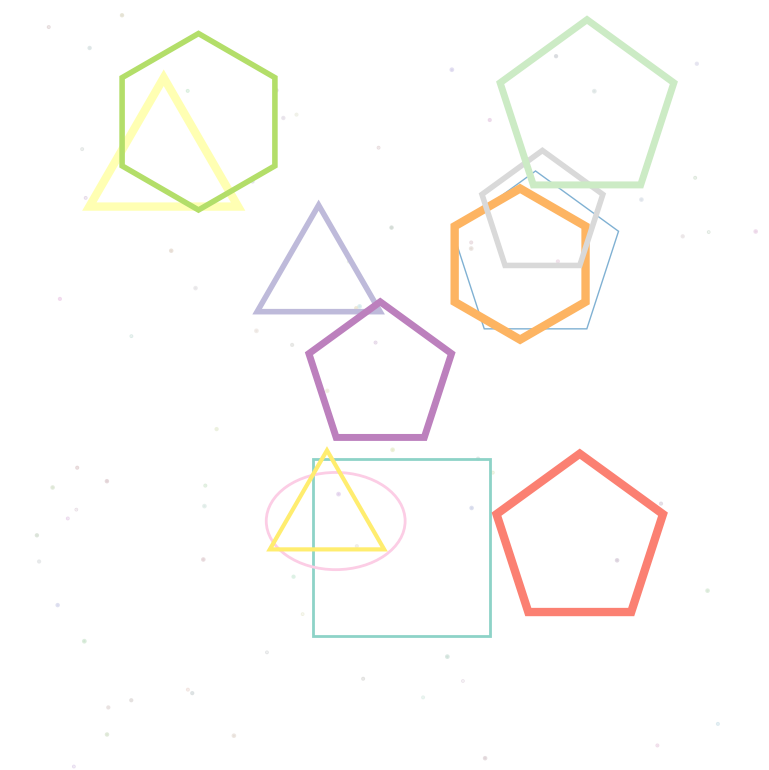[{"shape": "square", "thickness": 1, "radius": 0.57, "center": [0.522, 0.289]}, {"shape": "triangle", "thickness": 3, "radius": 0.56, "center": [0.213, 0.787]}, {"shape": "triangle", "thickness": 2, "radius": 0.46, "center": [0.414, 0.641]}, {"shape": "pentagon", "thickness": 3, "radius": 0.57, "center": [0.753, 0.297]}, {"shape": "pentagon", "thickness": 0.5, "radius": 0.57, "center": [0.696, 0.665]}, {"shape": "hexagon", "thickness": 3, "radius": 0.49, "center": [0.675, 0.657]}, {"shape": "hexagon", "thickness": 2, "radius": 0.57, "center": [0.258, 0.842]}, {"shape": "oval", "thickness": 1, "radius": 0.45, "center": [0.436, 0.323]}, {"shape": "pentagon", "thickness": 2, "radius": 0.41, "center": [0.704, 0.722]}, {"shape": "pentagon", "thickness": 2.5, "radius": 0.49, "center": [0.494, 0.511]}, {"shape": "pentagon", "thickness": 2.5, "radius": 0.59, "center": [0.762, 0.856]}, {"shape": "triangle", "thickness": 1.5, "radius": 0.43, "center": [0.425, 0.329]}]